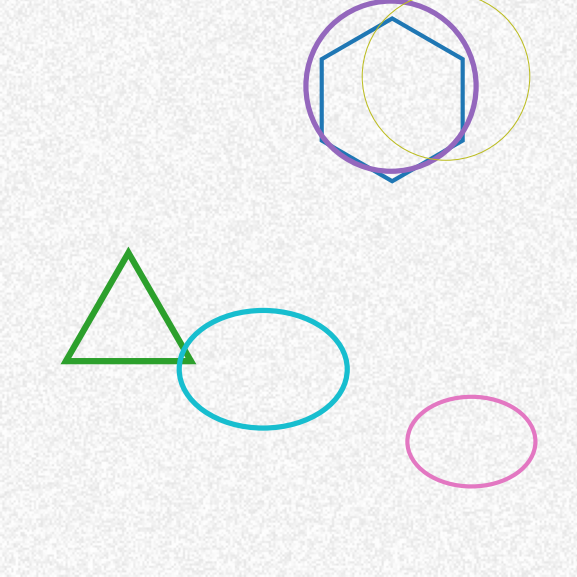[{"shape": "hexagon", "thickness": 2, "radius": 0.7, "center": [0.679, 0.826]}, {"shape": "triangle", "thickness": 3, "radius": 0.63, "center": [0.222, 0.436]}, {"shape": "circle", "thickness": 2.5, "radius": 0.74, "center": [0.677, 0.85]}, {"shape": "oval", "thickness": 2, "radius": 0.55, "center": [0.816, 0.234]}, {"shape": "circle", "thickness": 0.5, "radius": 0.73, "center": [0.772, 0.867]}, {"shape": "oval", "thickness": 2.5, "radius": 0.73, "center": [0.456, 0.36]}]